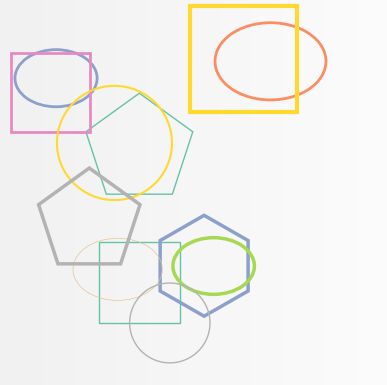[{"shape": "pentagon", "thickness": 1, "radius": 0.72, "center": [0.36, 0.613]}, {"shape": "square", "thickness": 1, "radius": 0.53, "center": [0.36, 0.267]}, {"shape": "oval", "thickness": 2, "radius": 0.72, "center": [0.698, 0.841]}, {"shape": "hexagon", "thickness": 2.5, "radius": 0.66, "center": [0.527, 0.31]}, {"shape": "oval", "thickness": 2, "radius": 0.53, "center": [0.145, 0.797]}, {"shape": "square", "thickness": 2, "radius": 0.51, "center": [0.13, 0.759]}, {"shape": "oval", "thickness": 2.5, "radius": 0.53, "center": [0.551, 0.309]}, {"shape": "circle", "thickness": 1.5, "radius": 0.74, "center": [0.295, 0.629]}, {"shape": "square", "thickness": 3, "radius": 0.69, "center": [0.628, 0.847]}, {"shape": "oval", "thickness": 0.5, "radius": 0.58, "center": [0.304, 0.3]}, {"shape": "pentagon", "thickness": 2.5, "radius": 0.69, "center": [0.23, 0.426]}, {"shape": "circle", "thickness": 1, "radius": 0.52, "center": [0.438, 0.161]}]